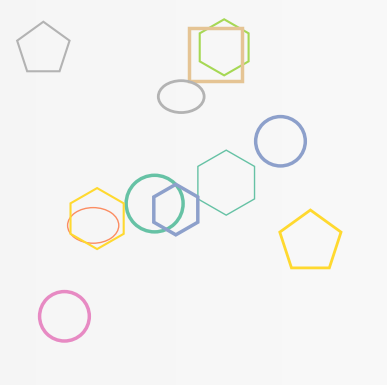[{"shape": "circle", "thickness": 2.5, "radius": 0.37, "center": [0.399, 0.471]}, {"shape": "hexagon", "thickness": 1, "radius": 0.42, "center": [0.584, 0.526]}, {"shape": "oval", "thickness": 1, "radius": 0.33, "center": [0.24, 0.414]}, {"shape": "hexagon", "thickness": 2.5, "radius": 0.33, "center": [0.454, 0.456]}, {"shape": "circle", "thickness": 2.5, "radius": 0.32, "center": [0.724, 0.633]}, {"shape": "circle", "thickness": 2.5, "radius": 0.32, "center": [0.166, 0.178]}, {"shape": "hexagon", "thickness": 1.5, "radius": 0.36, "center": [0.578, 0.877]}, {"shape": "hexagon", "thickness": 1.5, "radius": 0.4, "center": [0.251, 0.432]}, {"shape": "pentagon", "thickness": 2, "radius": 0.42, "center": [0.801, 0.371]}, {"shape": "square", "thickness": 2.5, "radius": 0.34, "center": [0.557, 0.858]}, {"shape": "oval", "thickness": 2, "radius": 0.3, "center": [0.468, 0.749]}, {"shape": "pentagon", "thickness": 1.5, "radius": 0.36, "center": [0.112, 0.872]}]